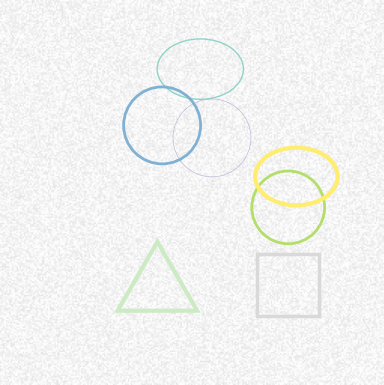[{"shape": "oval", "thickness": 1, "radius": 0.56, "center": [0.52, 0.82]}, {"shape": "circle", "thickness": 0.5, "radius": 0.51, "center": [0.551, 0.642]}, {"shape": "circle", "thickness": 2, "radius": 0.5, "center": [0.421, 0.674]}, {"shape": "circle", "thickness": 2, "radius": 0.47, "center": [0.749, 0.461]}, {"shape": "square", "thickness": 2.5, "radius": 0.4, "center": [0.747, 0.259]}, {"shape": "triangle", "thickness": 3, "radius": 0.6, "center": [0.409, 0.253]}, {"shape": "oval", "thickness": 3, "radius": 0.54, "center": [0.77, 0.542]}]